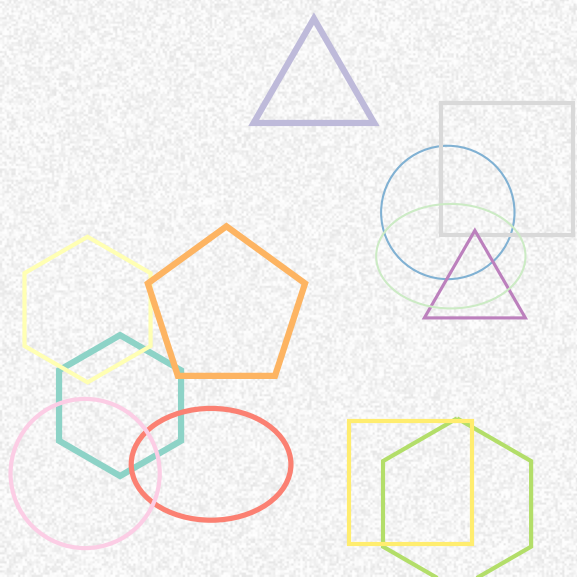[{"shape": "hexagon", "thickness": 3, "radius": 0.61, "center": [0.208, 0.297]}, {"shape": "hexagon", "thickness": 2, "radius": 0.63, "center": [0.152, 0.463]}, {"shape": "triangle", "thickness": 3, "radius": 0.6, "center": [0.544, 0.846]}, {"shape": "oval", "thickness": 2.5, "radius": 0.69, "center": [0.365, 0.195]}, {"shape": "circle", "thickness": 1, "radius": 0.58, "center": [0.775, 0.631]}, {"shape": "pentagon", "thickness": 3, "radius": 0.72, "center": [0.392, 0.464]}, {"shape": "hexagon", "thickness": 2, "radius": 0.74, "center": [0.791, 0.127]}, {"shape": "circle", "thickness": 2, "radius": 0.65, "center": [0.147, 0.179]}, {"shape": "square", "thickness": 2, "radius": 0.57, "center": [0.878, 0.706]}, {"shape": "triangle", "thickness": 1.5, "radius": 0.5, "center": [0.822, 0.499]}, {"shape": "oval", "thickness": 1, "radius": 0.65, "center": [0.781, 0.556]}, {"shape": "square", "thickness": 2, "radius": 0.53, "center": [0.711, 0.163]}]